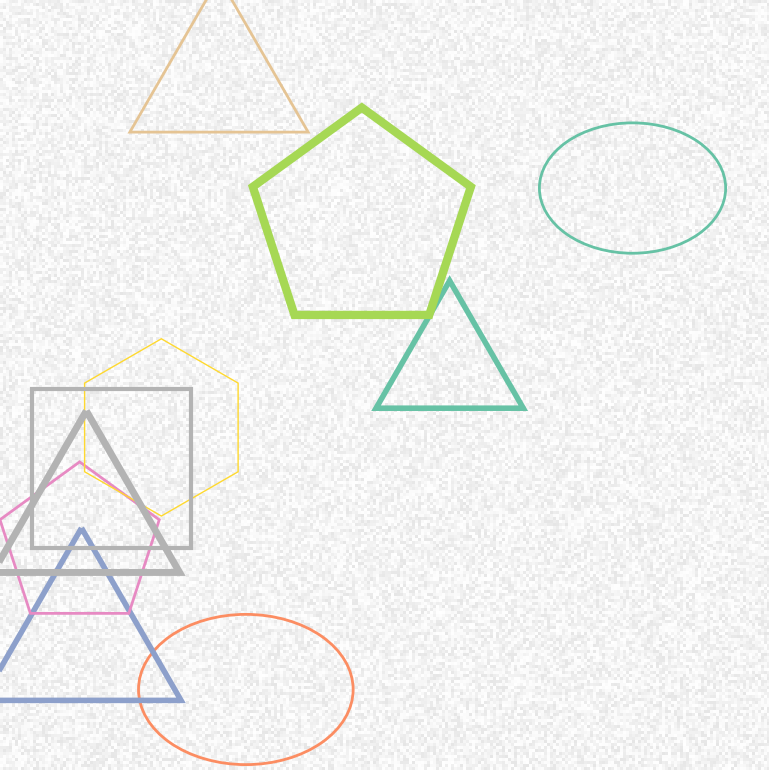[{"shape": "oval", "thickness": 1, "radius": 0.6, "center": [0.821, 0.756]}, {"shape": "triangle", "thickness": 2, "radius": 0.55, "center": [0.584, 0.525]}, {"shape": "oval", "thickness": 1, "radius": 0.7, "center": [0.319, 0.105]}, {"shape": "triangle", "thickness": 2, "radius": 0.75, "center": [0.106, 0.165]}, {"shape": "pentagon", "thickness": 1, "radius": 0.54, "center": [0.103, 0.291]}, {"shape": "pentagon", "thickness": 3, "radius": 0.74, "center": [0.47, 0.711]}, {"shape": "hexagon", "thickness": 0.5, "radius": 0.58, "center": [0.21, 0.445]}, {"shape": "triangle", "thickness": 1, "radius": 0.67, "center": [0.284, 0.895]}, {"shape": "triangle", "thickness": 2.5, "radius": 0.7, "center": [0.112, 0.327]}, {"shape": "square", "thickness": 1.5, "radius": 0.52, "center": [0.145, 0.391]}]